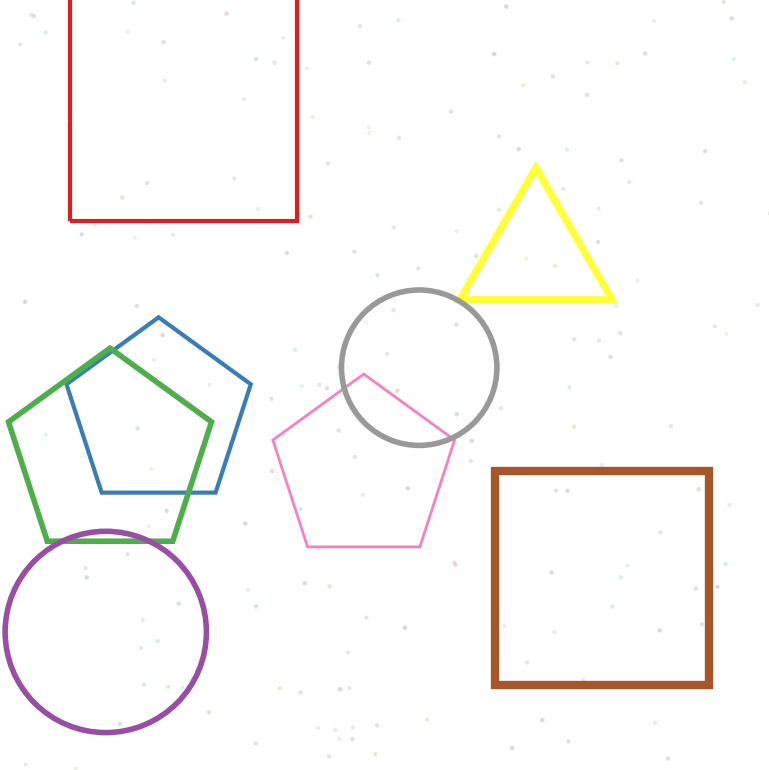[{"shape": "square", "thickness": 1.5, "radius": 0.74, "center": [0.238, 0.861]}, {"shape": "pentagon", "thickness": 1.5, "radius": 0.63, "center": [0.206, 0.462]}, {"shape": "pentagon", "thickness": 2, "radius": 0.69, "center": [0.143, 0.409]}, {"shape": "circle", "thickness": 2, "radius": 0.65, "center": [0.137, 0.179]}, {"shape": "triangle", "thickness": 2.5, "radius": 0.57, "center": [0.696, 0.668]}, {"shape": "square", "thickness": 3, "radius": 0.7, "center": [0.782, 0.25]}, {"shape": "pentagon", "thickness": 1, "radius": 0.62, "center": [0.472, 0.39]}, {"shape": "circle", "thickness": 2, "radius": 0.5, "center": [0.544, 0.522]}]